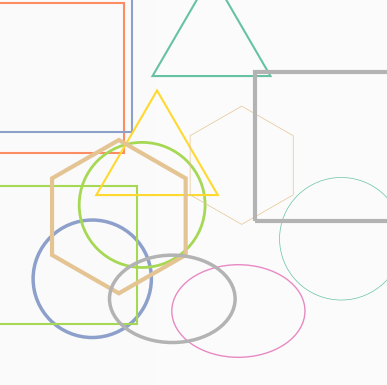[{"shape": "triangle", "thickness": 1.5, "radius": 0.88, "center": [0.546, 0.89]}, {"shape": "circle", "thickness": 0.5, "radius": 0.8, "center": [0.881, 0.38]}, {"shape": "square", "thickness": 1.5, "radius": 0.97, "center": [0.125, 0.797]}, {"shape": "circle", "thickness": 2.5, "radius": 0.76, "center": [0.238, 0.276]}, {"shape": "square", "thickness": 1.5, "radius": 0.88, "center": [0.164, 0.833]}, {"shape": "oval", "thickness": 1, "radius": 0.86, "center": [0.615, 0.192]}, {"shape": "square", "thickness": 1.5, "radius": 0.9, "center": [0.175, 0.338]}, {"shape": "circle", "thickness": 2, "radius": 0.81, "center": [0.367, 0.468]}, {"shape": "triangle", "thickness": 1.5, "radius": 0.91, "center": [0.405, 0.584]}, {"shape": "hexagon", "thickness": 3, "radius": 1.0, "center": [0.307, 0.437]}, {"shape": "hexagon", "thickness": 0.5, "radius": 0.77, "center": [0.624, 0.571]}, {"shape": "square", "thickness": 3, "radius": 0.97, "center": [0.853, 0.62]}, {"shape": "oval", "thickness": 2.5, "radius": 0.81, "center": [0.445, 0.224]}]